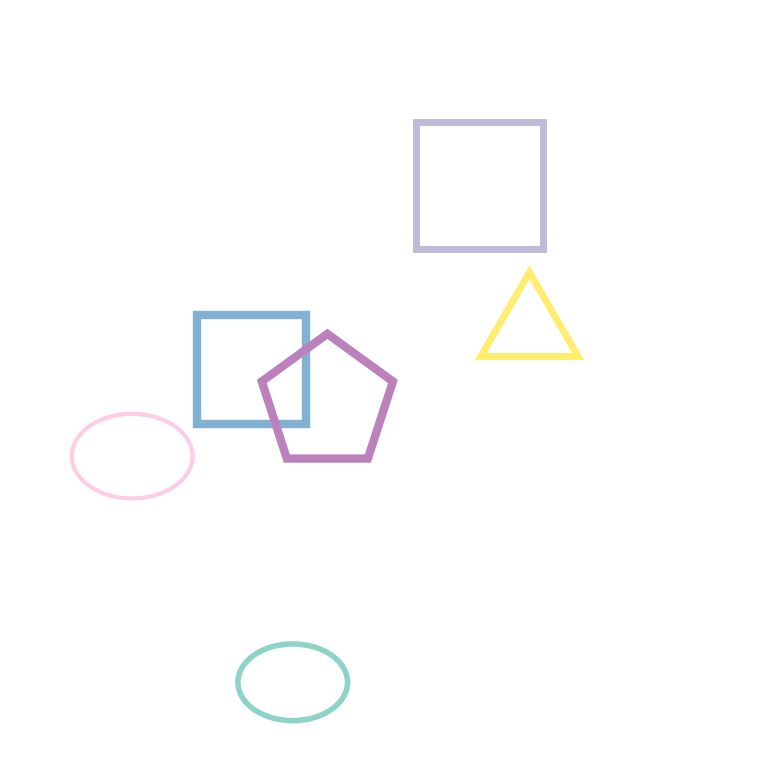[{"shape": "oval", "thickness": 2, "radius": 0.36, "center": [0.38, 0.114]}, {"shape": "square", "thickness": 2.5, "radius": 0.41, "center": [0.623, 0.759]}, {"shape": "square", "thickness": 3, "radius": 0.35, "center": [0.326, 0.52]}, {"shape": "oval", "thickness": 1.5, "radius": 0.39, "center": [0.172, 0.408]}, {"shape": "pentagon", "thickness": 3, "radius": 0.45, "center": [0.425, 0.477]}, {"shape": "triangle", "thickness": 2.5, "radius": 0.36, "center": [0.688, 0.573]}]